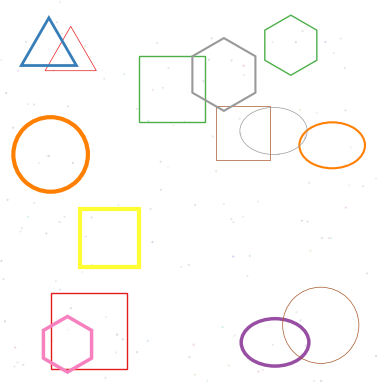[{"shape": "triangle", "thickness": 0.5, "radius": 0.38, "center": [0.184, 0.855]}, {"shape": "square", "thickness": 1, "radius": 0.49, "center": [0.231, 0.141]}, {"shape": "triangle", "thickness": 2, "radius": 0.41, "center": [0.127, 0.871]}, {"shape": "square", "thickness": 1, "radius": 0.43, "center": [0.446, 0.769]}, {"shape": "hexagon", "thickness": 1, "radius": 0.39, "center": [0.755, 0.883]}, {"shape": "oval", "thickness": 2.5, "radius": 0.44, "center": [0.714, 0.111]}, {"shape": "circle", "thickness": 3, "radius": 0.48, "center": [0.132, 0.599]}, {"shape": "oval", "thickness": 1.5, "radius": 0.43, "center": [0.863, 0.623]}, {"shape": "square", "thickness": 3, "radius": 0.38, "center": [0.284, 0.382]}, {"shape": "circle", "thickness": 0.5, "radius": 0.49, "center": [0.833, 0.155]}, {"shape": "square", "thickness": 0.5, "radius": 0.35, "center": [0.632, 0.655]}, {"shape": "hexagon", "thickness": 2.5, "radius": 0.36, "center": [0.175, 0.106]}, {"shape": "hexagon", "thickness": 1.5, "radius": 0.47, "center": [0.582, 0.807]}, {"shape": "oval", "thickness": 0.5, "radius": 0.44, "center": [0.71, 0.66]}]